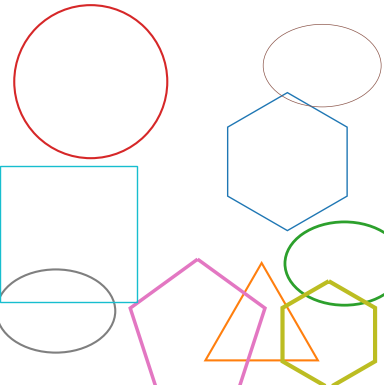[{"shape": "hexagon", "thickness": 1, "radius": 0.9, "center": [0.746, 0.58]}, {"shape": "triangle", "thickness": 1.5, "radius": 0.84, "center": [0.68, 0.148]}, {"shape": "oval", "thickness": 2, "radius": 0.77, "center": [0.895, 0.315]}, {"shape": "circle", "thickness": 1.5, "radius": 0.99, "center": [0.236, 0.788]}, {"shape": "oval", "thickness": 0.5, "radius": 0.77, "center": [0.837, 0.83]}, {"shape": "pentagon", "thickness": 2.5, "radius": 0.92, "center": [0.513, 0.143]}, {"shape": "oval", "thickness": 1.5, "radius": 0.77, "center": [0.145, 0.192]}, {"shape": "hexagon", "thickness": 3, "radius": 0.69, "center": [0.854, 0.131]}, {"shape": "square", "thickness": 1, "radius": 0.89, "center": [0.179, 0.392]}]